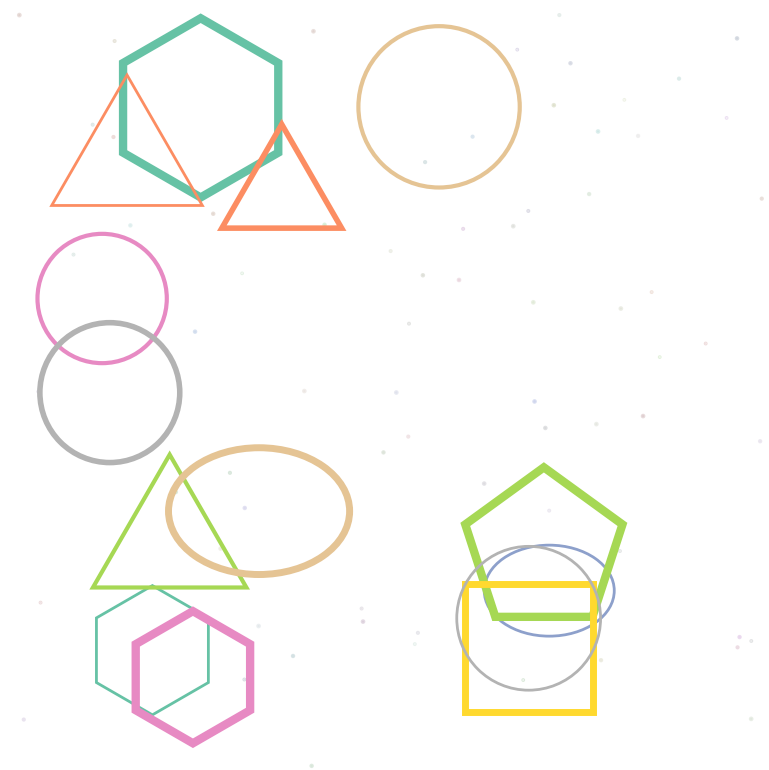[{"shape": "hexagon", "thickness": 1, "radius": 0.42, "center": [0.198, 0.156]}, {"shape": "hexagon", "thickness": 3, "radius": 0.58, "center": [0.261, 0.86]}, {"shape": "triangle", "thickness": 1, "radius": 0.56, "center": [0.165, 0.79]}, {"shape": "triangle", "thickness": 2, "radius": 0.45, "center": [0.366, 0.749]}, {"shape": "oval", "thickness": 1, "radius": 0.42, "center": [0.713, 0.233]}, {"shape": "circle", "thickness": 1.5, "radius": 0.42, "center": [0.133, 0.612]}, {"shape": "hexagon", "thickness": 3, "radius": 0.43, "center": [0.251, 0.121]}, {"shape": "pentagon", "thickness": 3, "radius": 0.54, "center": [0.706, 0.286]}, {"shape": "triangle", "thickness": 1.5, "radius": 0.58, "center": [0.22, 0.295]}, {"shape": "square", "thickness": 2.5, "radius": 0.42, "center": [0.687, 0.158]}, {"shape": "oval", "thickness": 2.5, "radius": 0.59, "center": [0.336, 0.336]}, {"shape": "circle", "thickness": 1.5, "radius": 0.52, "center": [0.57, 0.861]}, {"shape": "circle", "thickness": 2, "radius": 0.45, "center": [0.143, 0.49]}, {"shape": "circle", "thickness": 1, "radius": 0.47, "center": [0.687, 0.197]}]